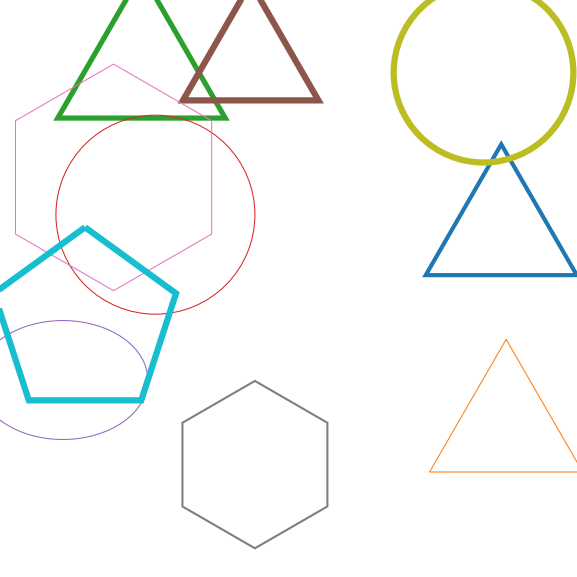[{"shape": "triangle", "thickness": 2, "radius": 0.76, "center": [0.868, 0.598]}, {"shape": "triangle", "thickness": 0.5, "radius": 0.77, "center": [0.876, 0.258]}, {"shape": "triangle", "thickness": 2.5, "radius": 0.84, "center": [0.245, 0.878]}, {"shape": "circle", "thickness": 0.5, "radius": 0.86, "center": [0.269, 0.627]}, {"shape": "oval", "thickness": 0.5, "radius": 0.74, "center": [0.109, 0.341]}, {"shape": "triangle", "thickness": 3, "radius": 0.68, "center": [0.434, 0.893]}, {"shape": "hexagon", "thickness": 0.5, "radius": 0.98, "center": [0.197, 0.692]}, {"shape": "hexagon", "thickness": 1, "radius": 0.72, "center": [0.441, 0.195]}, {"shape": "circle", "thickness": 3, "radius": 0.78, "center": [0.837, 0.873]}, {"shape": "pentagon", "thickness": 3, "radius": 0.83, "center": [0.147, 0.44]}]